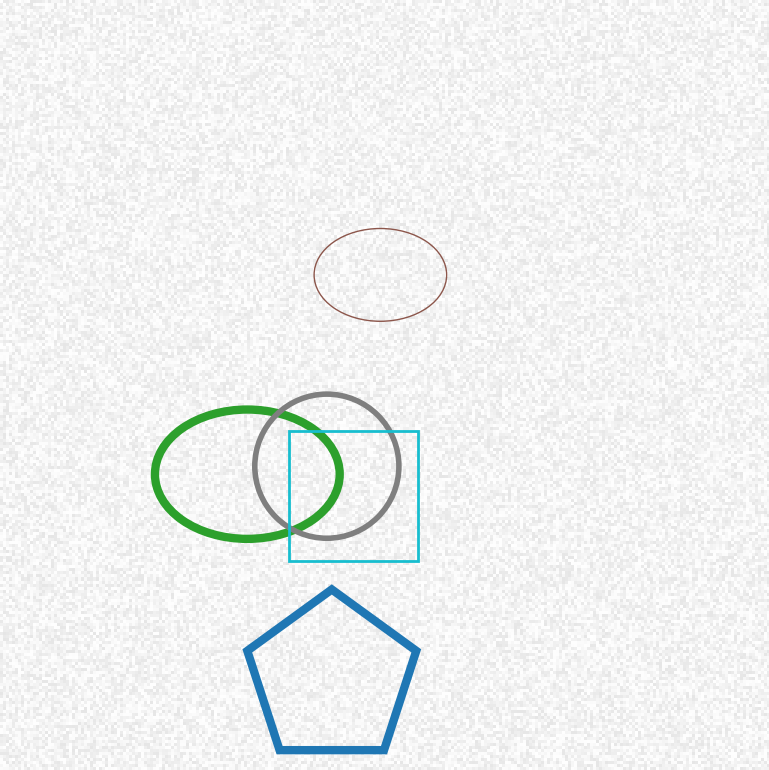[{"shape": "pentagon", "thickness": 3, "radius": 0.58, "center": [0.431, 0.119]}, {"shape": "oval", "thickness": 3, "radius": 0.6, "center": [0.321, 0.384]}, {"shape": "oval", "thickness": 0.5, "radius": 0.43, "center": [0.494, 0.643]}, {"shape": "circle", "thickness": 2, "radius": 0.47, "center": [0.424, 0.395]}, {"shape": "square", "thickness": 1, "radius": 0.42, "center": [0.459, 0.356]}]